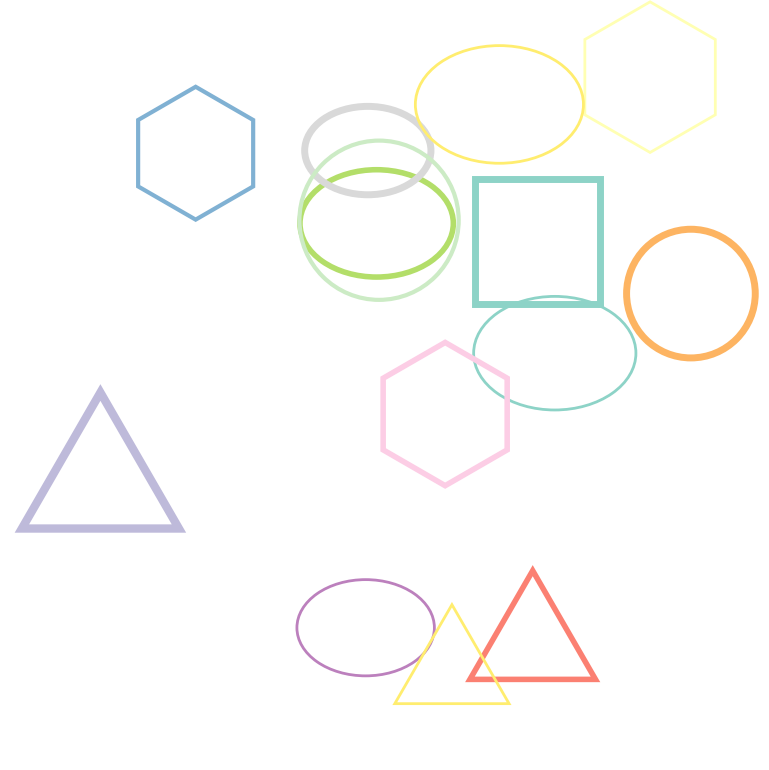[{"shape": "square", "thickness": 2.5, "radius": 0.41, "center": [0.698, 0.686]}, {"shape": "oval", "thickness": 1, "radius": 0.53, "center": [0.72, 0.541]}, {"shape": "hexagon", "thickness": 1, "radius": 0.49, "center": [0.844, 0.9]}, {"shape": "triangle", "thickness": 3, "radius": 0.59, "center": [0.13, 0.372]}, {"shape": "triangle", "thickness": 2, "radius": 0.47, "center": [0.692, 0.165]}, {"shape": "hexagon", "thickness": 1.5, "radius": 0.43, "center": [0.254, 0.801]}, {"shape": "circle", "thickness": 2.5, "radius": 0.42, "center": [0.897, 0.619]}, {"shape": "oval", "thickness": 2, "radius": 0.5, "center": [0.489, 0.71]}, {"shape": "hexagon", "thickness": 2, "radius": 0.46, "center": [0.578, 0.462]}, {"shape": "oval", "thickness": 2.5, "radius": 0.41, "center": [0.478, 0.804]}, {"shape": "oval", "thickness": 1, "radius": 0.45, "center": [0.475, 0.185]}, {"shape": "circle", "thickness": 1.5, "radius": 0.52, "center": [0.492, 0.714]}, {"shape": "triangle", "thickness": 1, "radius": 0.43, "center": [0.587, 0.129]}, {"shape": "oval", "thickness": 1, "radius": 0.55, "center": [0.649, 0.864]}]